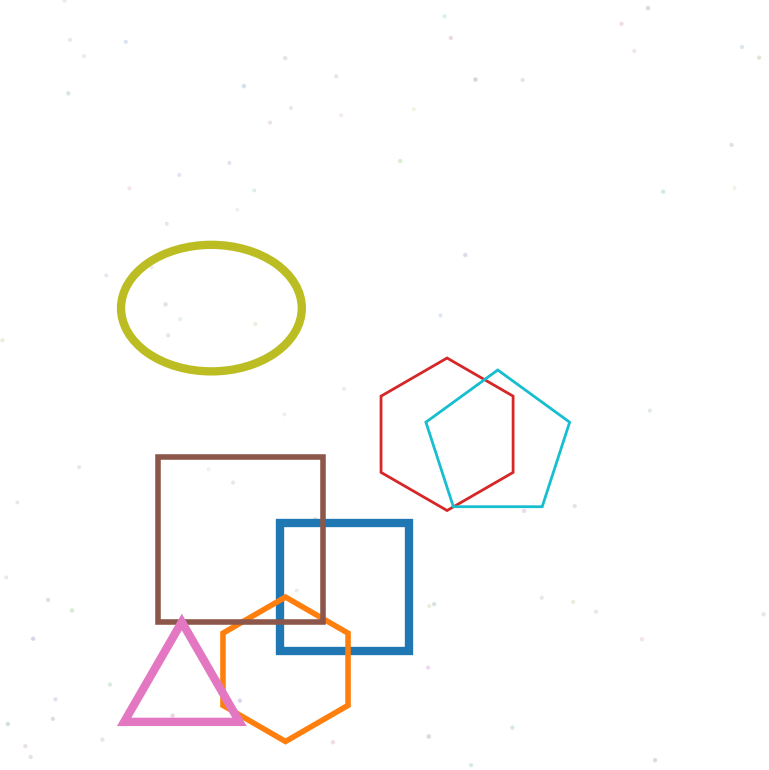[{"shape": "square", "thickness": 3, "radius": 0.42, "center": [0.447, 0.238]}, {"shape": "hexagon", "thickness": 2, "radius": 0.47, "center": [0.371, 0.131]}, {"shape": "hexagon", "thickness": 1, "radius": 0.5, "center": [0.581, 0.436]}, {"shape": "square", "thickness": 2, "radius": 0.54, "center": [0.313, 0.299]}, {"shape": "triangle", "thickness": 3, "radius": 0.43, "center": [0.236, 0.106]}, {"shape": "oval", "thickness": 3, "radius": 0.59, "center": [0.275, 0.6]}, {"shape": "pentagon", "thickness": 1, "radius": 0.49, "center": [0.646, 0.421]}]